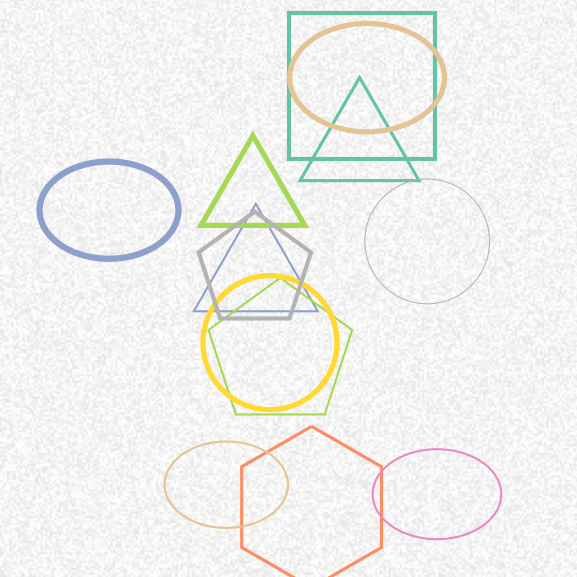[{"shape": "triangle", "thickness": 1.5, "radius": 0.59, "center": [0.623, 0.746]}, {"shape": "square", "thickness": 2, "radius": 0.63, "center": [0.627, 0.85]}, {"shape": "hexagon", "thickness": 1.5, "radius": 0.7, "center": [0.54, 0.121]}, {"shape": "triangle", "thickness": 1, "radius": 0.62, "center": [0.443, 0.522]}, {"shape": "oval", "thickness": 3, "radius": 0.6, "center": [0.189, 0.635]}, {"shape": "oval", "thickness": 1, "radius": 0.56, "center": [0.757, 0.143]}, {"shape": "triangle", "thickness": 2.5, "radius": 0.52, "center": [0.438, 0.661]}, {"shape": "pentagon", "thickness": 1, "radius": 0.65, "center": [0.485, 0.387]}, {"shape": "circle", "thickness": 2.5, "radius": 0.58, "center": [0.467, 0.406]}, {"shape": "oval", "thickness": 1, "radius": 0.53, "center": [0.392, 0.16]}, {"shape": "oval", "thickness": 2.5, "radius": 0.67, "center": [0.636, 0.865]}, {"shape": "circle", "thickness": 0.5, "radius": 0.54, "center": [0.74, 0.581]}, {"shape": "pentagon", "thickness": 2, "radius": 0.51, "center": [0.441, 0.531]}]